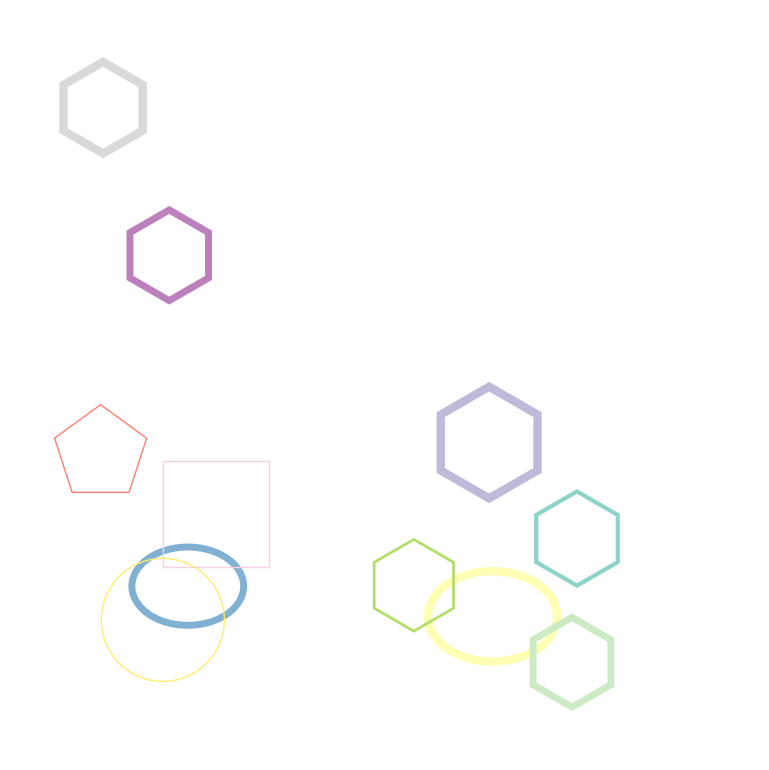[{"shape": "hexagon", "thickness": 1.5, "radius": 0.31, "center": [0.749, 0.301]}, {"shape": "oval", "thickness": 3, "radius": 0.42, "center": [0.64, 0.2]}, {"shape": "hexagon", "thickness": 3, "radius": 0.36, "center": [0.635, 0.425]}, {"shape": "pentagon", "thickness": 0.5, "radius": 0.31, "center": [0.131, 0.411]}, {"shape": "oval", "thickness": 2.5, "radius": 0.36, "center": [0.244, 0.239]}, {"shape": "hexagon", "thickness": 1, "radius": 0.3, "center": [0.537, 0.24]}, {"shape": "square", "thickness": 0.5, "radius": 0.34, "center": [0.28, 0.332]}, {"shape": "hexagon", "thickness": 3, "radius": 0.3, "center": [0.134, 0.86]}, {"shape": "hexagon", "thickness": 2.5, "radius": 0.29, "center": [0.22, 0.668]}, {"shape": "hexagon", "thickness": 2.5, "radius": 0.29, "center": [0.743, 0.14]}, {"shape": "circle", "thickness": 0.5, "radius": 0.4, "center": [0.211, 0.195]}]